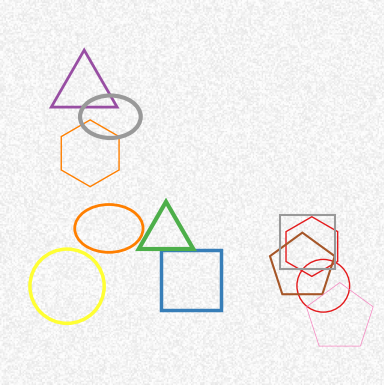[{"shape": "circle", "thickness": 1, "radius": 0.34, "center": [0.84, 0.258]}, {"shape": "hexagon", "thickness": 1, "radius": 0.39, "center": [0.81, 0.36]}, {"shape": "square", "thickness": 2.5, "radius": 0.39, "center": [0.497, 0.273]}, {"shape": "triangle", "thickness": 3, "radius": 0.41, "center": [0.431, 0.394]}, {"shape": "triangle", "thickness": 2, "radius": 0.49, "center": [0.219, 0.771]}, {"shape": "hexagon", "thickness": 1, "radius": 0.43, "center": [0.234, 0.602]}, {"shape": "oval", "thickness": 2, "radius": 0.44, "center": [0.283, 0.407]}, {"shape": "circle", "thickness": 2.5, "radius": 0.48, "center": [0.174, 0.257]}, {"shape": "pentagon", "thickness": 1.5, "radius": 0.44, "center": [0.785, 0.307]}, {"shape": "pentagon", "thickness": 0.5, "radius": 0.46, "center": [0.883, 0.175]}, {"shape": "oval", "thickness": 3, "radius": 0.39, "center": [0.287, 0.697]}, {"shape": "square", "thickness": 1.5, "radius": 0.36, "center": [0.799, 0.371]}]